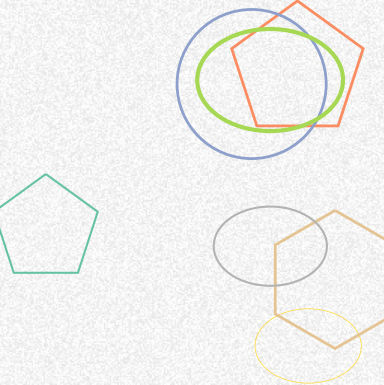[{"shape": "pentagon", "thickness": 1.5, "radius": 0.71, "center": [0.119, 0.406]}, {"shape": "pentagon", "thickness": 2, "radius": 0.9, "center": [0.773, 0.818]}, {"shape": "circle", "thickness": 2, "radius": 0.97, "center": [0.654, 0.782]}, {"shape": "oval", "thickness": 3, "radius": 0.95, "center": [0.702, 0.792]}, {"shape": "oval", "thickness": 0.5, "radius": 0.69, "center": [0.8, 0.101]}, {"shape": "hexagon", "thickness": 2, "radius": 0.9, "center": [0.87, 0.274]}, {"shape": "oval", "thickness": 1.5, "radius": 0.74, "center": [0.702, 0.361]}]